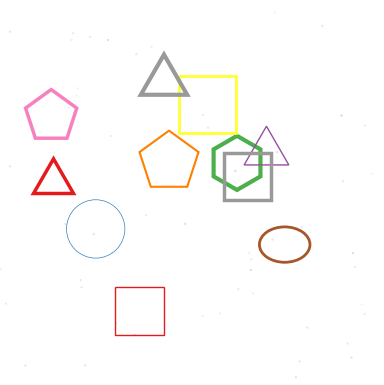[{"shape": "triangle", "thickness": 2.5, "radius": 0.3, "center": [0.139, 0.527]}, {"shape": "square", "thickness": 1, "radius": 0.32, "center": [0.363, 0.192]}, {"shape": "circle", "thickness": 0.5, "radius": 0.38, "center": [0.249, 0.405]}, {"shape": "hexagon", "thickness": 3, "radius": 0.35, "center": [0.616, 0.577]}, {"shape": "triangle", "thickness": 1, "radius": 0.34, "center": [0.692, 0.605]}, {"shape": "pentagon", "thickness": 1.5, "radius": 0.4, "center": [0.439, 0.58]}, {"shape": "square", "thickness": 2, "radius": 0.36, "center": [0.539, 0.729]}, {"shape": "oval", "thickness": 2, "radius": 0.33, "center": [0.739, 0.365]}, {"shape": "pentagon", "thickness": 2.5, "radius": 0.35, "center": [0.133, 0.698]}, {"shape": "square", "thickness": 2.5, "radius": 0.3, "center": [0.643, 0.541]}, {"shape": "triangle", "thickness": 3, "radius": 0.35, "center": [0.426, 0.789]}]